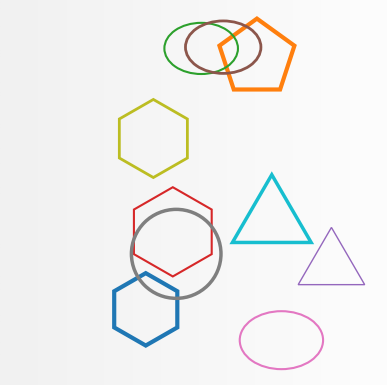[{"shape": "hexagon", "thickness": 3, "radius": 0.47, "center": [0.376, 0.197]}, {"shape": "pentagon", "thickness": 3, "radius": 0.51, "center": [0.663, 0.85]}, {"shape": "oval", "thickness": 1.5, "radius": 0.47, "center": [0.519, 0.874]}, {"shape": "hexagon", "thickness": 1.5, "radius": 0.58, "center": [0.446, 0.398]}, {"shape": "triangle", "thickness": 1, "radius": 0.5, "center": [0.855, 0.31]}, {"shape": "oval", "thickness": 2, "radius": 0.49, "center": [0.576, 0.878]}, {"shape": "oval", "thickness": 1.5, "radius": 0.54, "center": [0.726, 0.116]}, {"shape": "circle", "thickness": 2.5, "radius": 0.58, "center": [0.455, 0.341]}, {"shape": "hexagon", "thickness": 2, "radius": 0.51, "center": [0.396, 0.64]}, {"shape": "triangle", "thickness": 2.5, "radius": 0.59, "center": [0.701, 0.429]}]